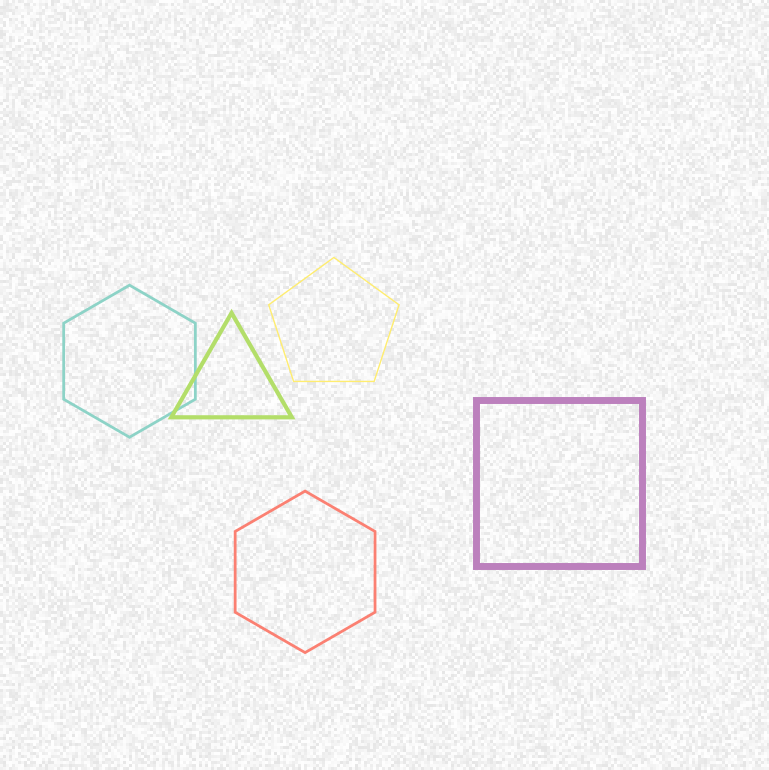[{"shape": "hexagon", "thickness": 1, "radius": 0.49, "center": [0.168, 0.531]}, {"shape": "hexagon", "thickness": 1, "radius": 0.52, "center": [0.396, 0.257]}, {"shape": "triangle", "thickness": 1.5, "radius": 0.45, "center": [0.301, 0.503]}, {"shape": "square", "thickness": 2.5, "radius": 0.54, "center": [0.726, 0.373]}, {"shape": "pentagon", "thickness": 0.5, "radius": 0.44, "center": [0.434, 0.577]}]